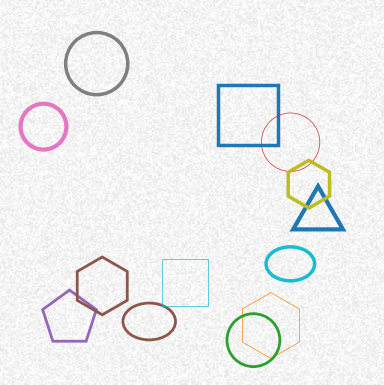[{"shape": "square", "thickness": 2.5, "radius": 0.39, "center": [0.644, 0.701]}, {"shape": "triangle", "thickness": 3, "radius": 0.37, "center": [0.826, 0.442]}, {"shape": "hexagon", "thickness": 0.5, "radius": 0.43, "center": [0.704, 0.154]}, {"shape": "circle", "thickness": 2, "radius": 0.34, "center": [0.658, 0.116]}, {"shape": "circle", "thickness": 0.5, "radius": 0.38, "center": [0.755, 0.631]}, {"shape": "pentagon", "thickness": 2, "radius": 0.37, "center": [0.181, 0.173]}, {"shape": "hexagon", "thickness": 2, "radius": 0.38, "center": [0.266, 0.257]}, {"shape": "oval", "thickness": 2, "radius": 0.34, "center": [0.388, 0.165]}, {"shape": "circle", "thickness": 3, "radius": 0.3, "center": [0.113, 0.671]}, {"shape": "circle", "thickness": 2.5, "radius": 0.4, "center": [0.251, 0.835]}, {"shape": "hexagon", "thickness": 2.5, "radius": 0.31, "center": [0.802, 0.522]}, {"shape": "oval", "thickness": 2.5, "radius": 0.32, "center": [0.754, 0.315]}, {"shape": "square", "thickness": 0.5, "radius": 0.3, "center": [0.48, 0.266]}]